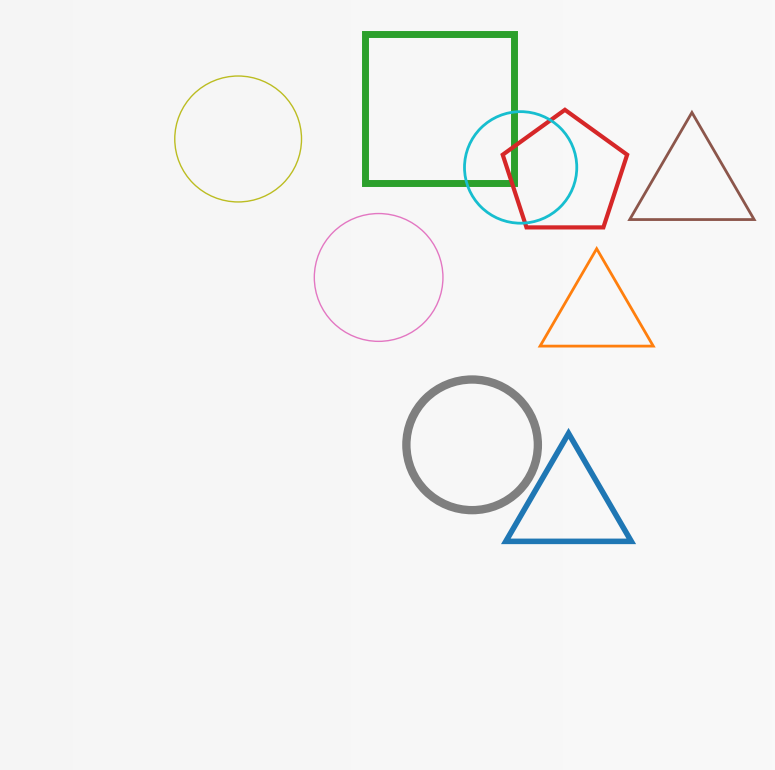[{"shape": "triangle", "thickness": 2, "radius": 0.47, "center": [0.734, 0.344]}, {"shape": "triangle", "thickness": 1, "radius": 0.42, "center": [0.77, 0.593]}, {"shape": "square", "thickness": 2.5, "radius": 0.48, "center": [0.567, 0.859]}, {"shape": "pentagon", "thickness": 1.5, "radius": 0.42, "center": [0.729, 0.773]}, {"shape": "triangle", "thickness": 1, "radius": 0.46, "center": [0.893, 0.761]}, {"shape": "circle", "thickness": 0.5, "radius": 0.41, "center": [0.489, 0.64]}, {"shape": "circle", "thickness": 3, "radius": 0.42, "center": [0.609, 0.422]}, {"shape": "circle", "thickness": 0.5, "radius": 0.41, "center": [0.307, 0.82]}, {"shape": "circle", "thickness": 1, "radius": 0.36, "center": [0.672, 0.783]}]